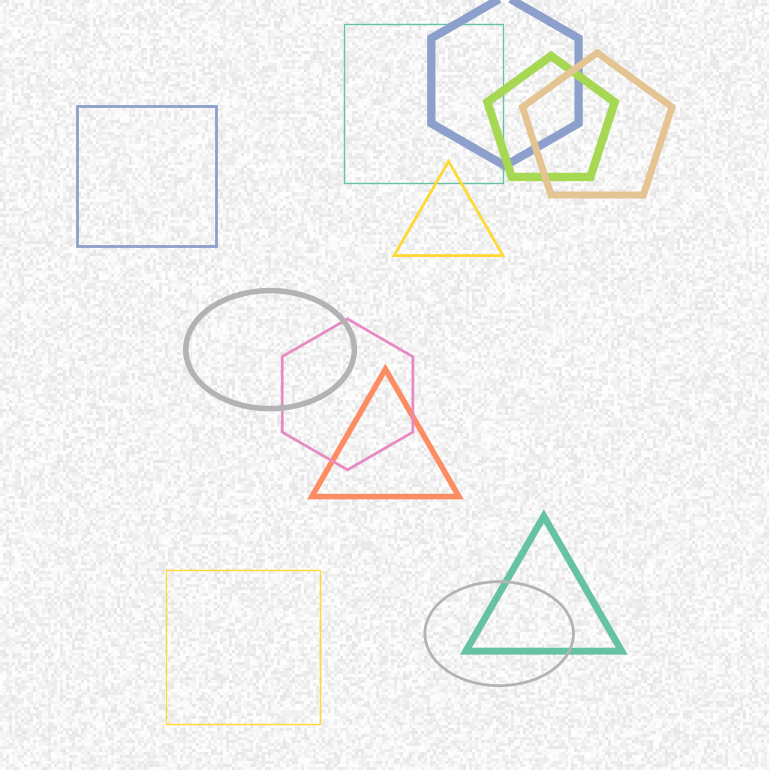[{"shape": "square", "thickness": 0.5, "radius": 0.52, "center": [0.55, 0.865]}, {"shape": "triangle", "thickness": 2.5, "radius": 0.58, "center": [0.706, 0.213]}, {"shape": "triangle", "thickness": 2, "radius": 0.55, "center": [0.501, 0.41]}, {"shape": "hexagon", "thickness": 3, "radius": 0.55, "center": [0.656, 0.895]}, {"shape": "square", "thickness": 1, "radius": 0.45, "center": [0.19, 0.772]}, {"shape": "hexagon", "thickness": 1, "radius": 0.49, "center": [0.451, 0.488]}, {"shape": "pentagon", "thickness": 3, "radius": 0.43, "center": [0.716, 0.841]}, {"shape": "square", "thickness": 0.5, "radius": 0.5, "center": [0.316, 0.16]}, {"shape": "triangle", "thickness": 1, "radius": 0.41, "center": [0.583, 0.709]}, {"shape": "pentagon", "thickness": 2.5, "radius": 0.51, "center": [0.776, 0.829]}, {"shape": "oval", "thickness": 2, "radius": 0.55, "center": [0.351, 0.546]}, {"shape": "oval", "thickness": 1, "radius": 0.48, "center": [0.648, 0.177]}]